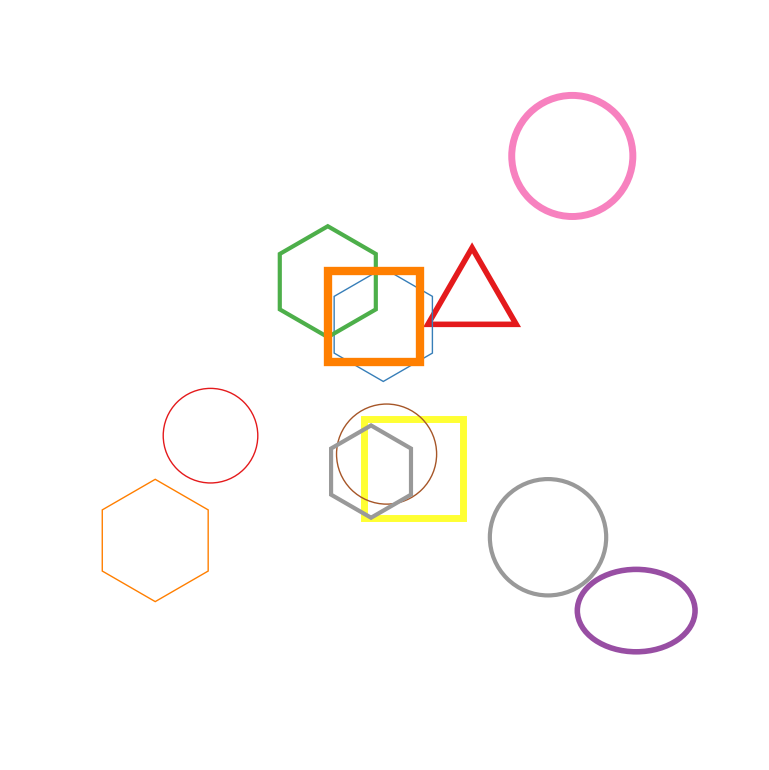[{"shape": "triangle", "thickness": 2, "radius": 0.33, "center": [0.613, 0.612]}, {"shape": "circle", "thickness": 0.5, "radius": 0.31, "center": [0.273, 0.434]}, {"shape": "hexagon", "thickness": 0.5, "radius": 0.37, "center": [0.498, 0.578]}, {"shape": "hexagon", "thickness": 1.5, "radius": 0.36, "center": [0.426, 0.634]}, {"shape": "oval", "thickness": 2, "radius": 0.38, "center": [0.826, 0.207]}, {"shape": "square", "thickness": 3, "radius": 0.3, "center": [0.486, 0.589]}, {"shape": "hexagon", "thickness": 0.5, "radius": 0.4, "center": [0.202, 0.298]}, {"shape": "square", "thickness": 2.5, "radius": 0.32, "center": [0.538, 0.392]}, {"shape": "circle", "thickness": 0.5, "radius": 0.32, "center": [0.502, 0.41]}, {"shape": "circle", "thickness": 2.5, "radius": 0.39, "center": [0.743, 0.797]}, {"shape": "hexagon", "thickness": 1.5, "radius": 0.3, "center": [0.482, 0.388]}, {"shape": "circle", "thickness": 1.5, "radius": 0.38, "center": [0.712, 0.302]}]